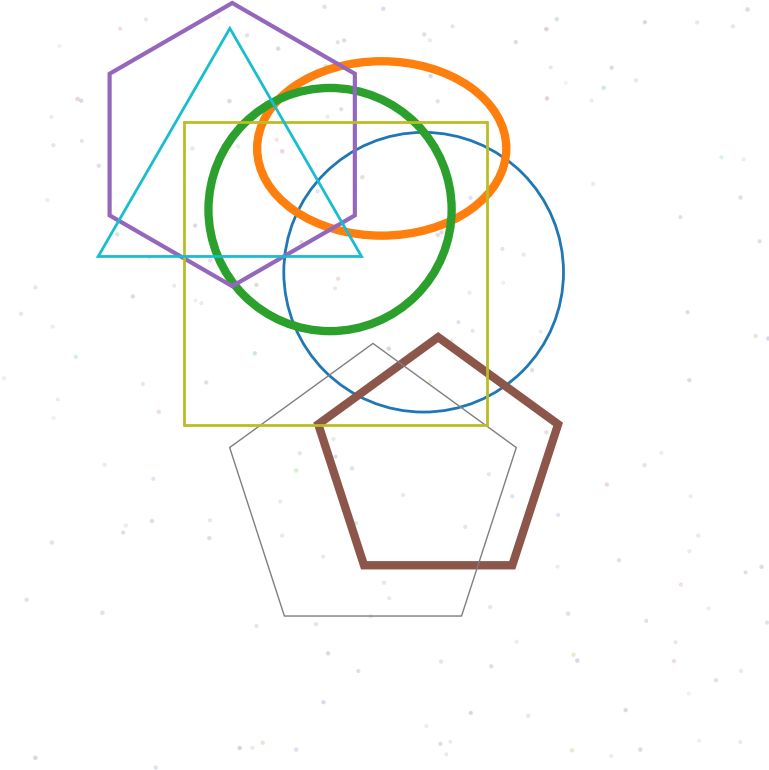[{"shape": "circle", "thickness": 1, "radius": 0.91, "center": [0.55, 0.646]}, {"shape": "oval", "thickness": 3, "radius": 0.81, "center": [0.496, 0.807]}, {"shape": "circle", "thickness": 3, "radius": 0.79, "center": [0.429, 0.728]}, {"shape": "hexagon", "thickness": 1.5, "radius": 0.92, "center": [0.302, 0.812]}, {"shape": "pentagon", "thickness": 3, "radius": 0.82, "center": [0.569, 0.398]}, {"shape": "pentagon", "thickness": 0.5, "radius": 0.98, "center": [0.484, 0.358]}, {"shape": "square", "thickness": 1, "radius": 0.98, "center": [0.436, 0.645]}, {"shape": "triangle", "thickness": 1, "radius": 0.99, "center": [0.299, 0.766]}]